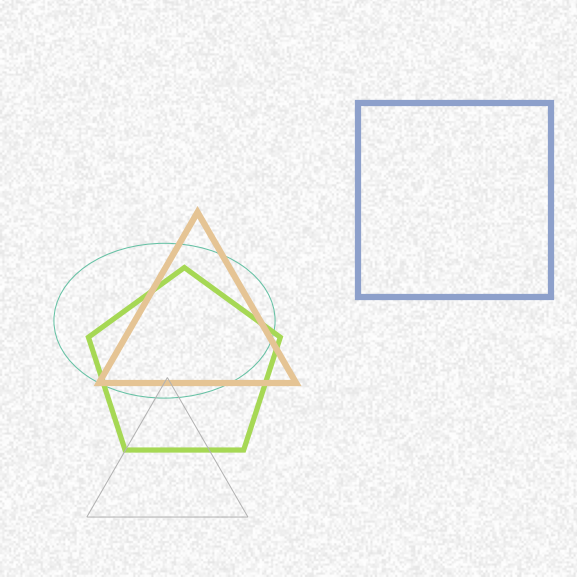[{"shape": "oval", "thickness": 0.5, "radius": 0.96, "center": [0.285, 0.444]}, {"shape": "square", "thickness": 3, "radius": 0.84, "center": [0.787, 0.653]}, {"shape": "pentagon", "thickness": 2.5, "radius": 0.87, "center": [0.319, 0.361]}, {"shape": "triangle", "thickness": 3, "radius": 0.99, "center": [0.342, 0.434]}, {"shape": "triangle", "thickness": 0.5, "radius": 0.81, "center": [0.29, 0.184]}]